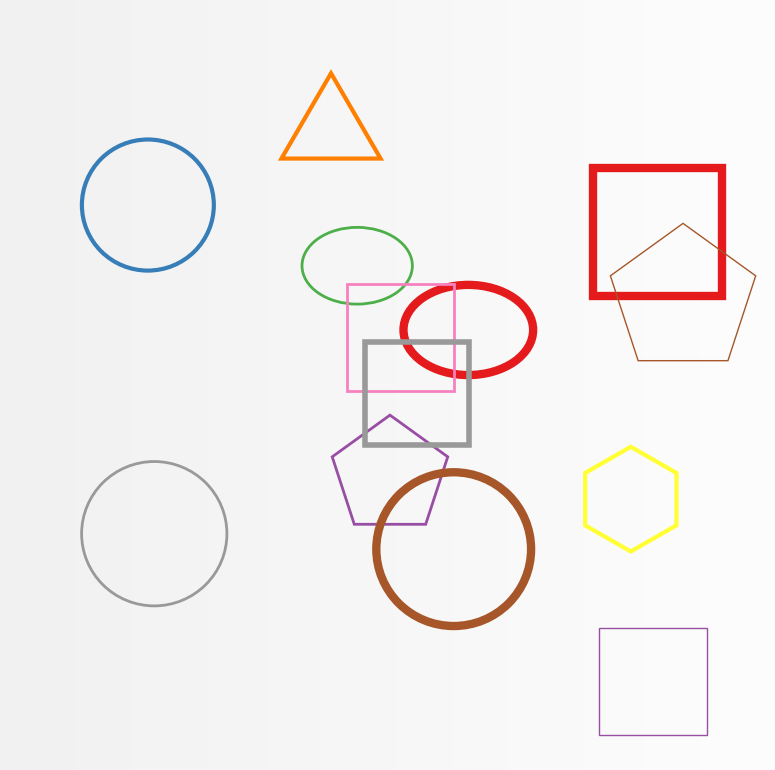[{"shape": "oval", "thickness": 3, "radius": 0.42, "center": [0.604, 0.571]}, {"shape": "square", "thickness": 3, "radius": 0.42, "center": [0.848, 0.699]}, {"shape": "circle", "thickness": 1.5, "radius": 0.43, "center": [0.191, 0.734]}, {"shape": "oval", "thickness": 1, "radius": 0.36, "center": [0.461, 0.655]}, {"shape": "square", "thickness": 0.5, "radius": 0.35, "center": [0.843, 0.115]}, {"shape": "pentagon", "thickness": 1, "radius": 0.39, "center": [0.503, 0.383]}, {"shape": "triangle", "thickness": 1.5, "radius": 0.37, "center": [0.427, 0.831]}, {"shape": "hexagon", "thickness": 1.5, "radius": 0.34, "center": [0.814, 0.352]}, {"shape": "pentagon", "thickness": 0.5, "radius": 0.49, "center": [0.881, 0.611]}, {"shape": "circle", "thickness": 3, "radius": 0.5, "center": [0.585, 0.287]}, {"shape": "square", "thickness": 1, "radius": 0.35, "center": [0.517, 0.562]}, {"shape": "square", "thickness": 2, "radius": 0.33, "center": [0.538, 0.489]}, {"shape": "circle", "thickness": 1, "radius": 0.47, "center": [0.199, 0.307]}]